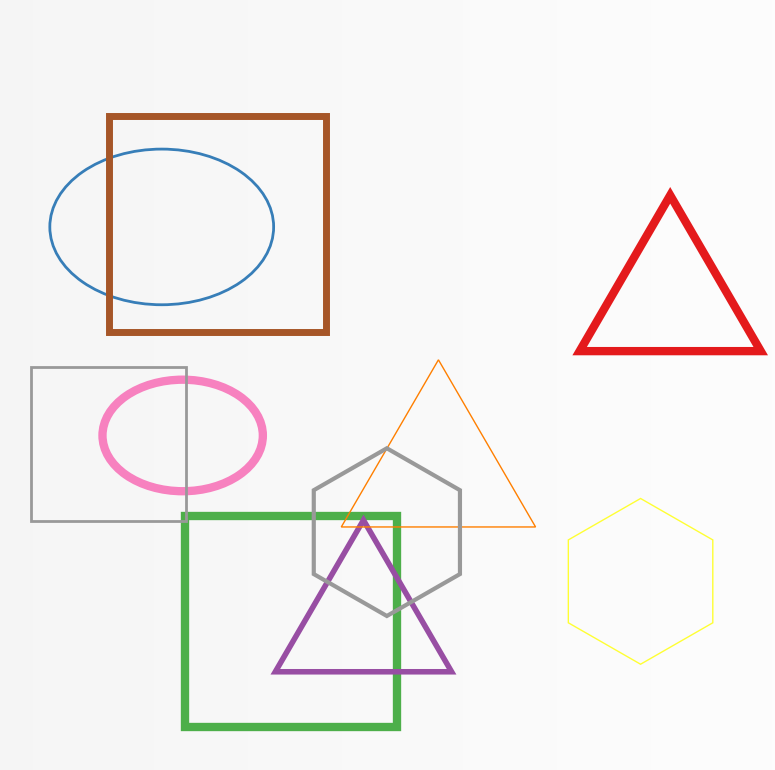[{"shape": "triangle", "thickness": 3, "radius": 0.67, "center": [0.865, 0.611]}, {"shape": "oval", "thickness": 1, "radius": 0.72, "center": [0.209, 0.705]}, {"shape": "square", "thickness": 3, "radius": 0.68, "center": [0.375, 0.193]}, {"shape": "triangle", "thickness": 2, "radius": 0.66, "center": [0.469, 0.193]}, {"shape": "triangle", "thickness": 0.5, "radius": 0.72, "center": [0.566, 0.388]}, {"shape": "hexagon", "thickness": 0.5, "radius": 0.54, "center": [0.827, 0.245]}, {"shape": "square", "thickness": 2.5, "radius": 0.7, "center": [0.281, 0.709]}, {"shape": "oval", "thickness": 3, "radius": 0.52, "center": [0.236, 0.434]}, {"shape": "square", "thickness": 1, "radius": 0.5, "center": [0.14, 0.423]}, {"shape": "hexagon", "thickness": 1.5, "radius": 0.54, "center": [0.499, 0.309]}]